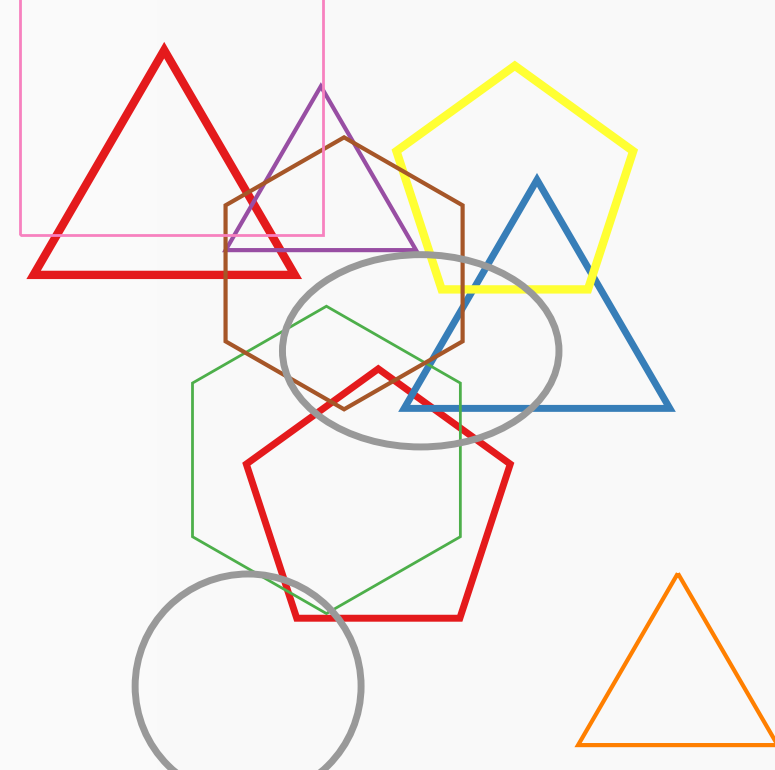[{"shape": "pentagon", "thickness": 2.5, "radius": 0.9, "center": [0.488, 0.342]}, {"shape": "triangle", "thickness": 3, "radius": 0.97, "center": [0.212, 0.74]}, {"shape": "triangle", "thickness": 2.5, "radius": 0.99, "center": [0.693, 0.569]}, {"shape": "hexagon", "thickness": 1, "radius": 1.0, "center": [0.421, 0.403]}, {"shape": "triangle", "thickness": 1.5, "radius": 0.71, "center": [0.414, 0.746]}, {"shape": "triangle", "thickness": 1.5, "radius": 0.74, "center": [0.875, 0.107]}, {"shape": "pentagon", "thickness": 3, "radius": 0.8, "center": [0.664, 0.754]}, {"shape": "hexagon", "thickness": 1.5, "radius": 0.88, "center": [0.444, 0.645]}, {"shape": "square", "thickness": 1, "radius": 0.98, "center": [0.221, 0.89]}, {"shape": "oval", "thickness": 2.5, "radius": 0.89, "center": [0.543, 0.544]}, {"shape": "circle", "thickness": 2.5, "radius": 0.73, "center": [0.32, 0.109]}]